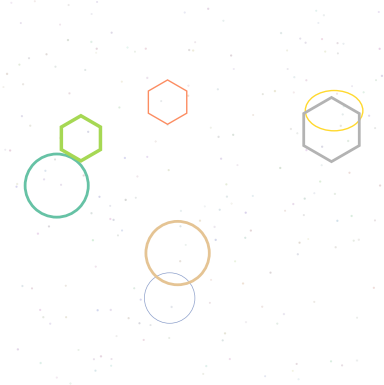[{"shape": "circle", "thickness": 2, "radius": 0.41, "center": [0.147, 0.518]}, {"shape": "hexagon", "thickness": 1, "radius": 0.29, "center": [0.435, 0.735]}, {"shape": "circle", "thickness": 0.5, "radius": 0.33, "center": [0.441, 0.226]}, {"shape": "hexagon", "thickness": 2.5, "radius": 0.29, "center": [0.21, 0.641]}, {"shape": "oval", "thickness": 1, "radius": 0.37, "center": [0.868, 0.713]}, {"shape": "circle", "thickness": 2, "radius": 0.41, "center": [0.461, 0.343]}, {"shape": "hexagon", "thickness": 2, "radius": 0.42, "center": [0.861, 0.664]}]